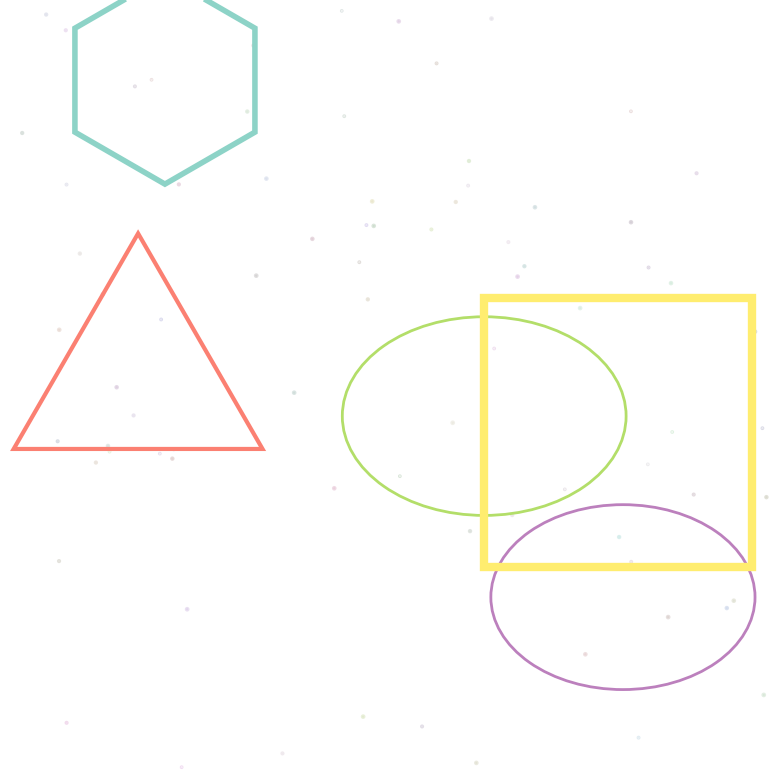[{"shape": "hexagon", "thickness": 2, "radius": 0.67, "center": [0.214, 0.896]}, {"shape": "triangle", "thickness": 1.5, "radius": 0.93, "center": [0.179, 0.51]}, {"shape": "oval", "thickness": 1, "radius": 0.92, "center": [0.629, 0.46]}, {"shape": "oval", "thickness": 1, "radius": 0.86, "center": [0.809, 0.225]}, {"shape": "square", "thickness": 3, "radius": 0.87, "center": [0.802, 0.438]}]